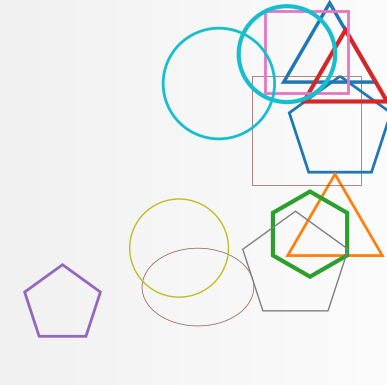[{"shape": "pentagon", "thickness": 2, "radius": 0.69, "center": [0.878, 0.664]}, {"shape": "triangle", "thickness": 2.5, "radius": 0.68, "center": [0.851, 0.855]}, {"shape": "triangle", "thickness": 2, "radius": 0.71, "center": [0.864, 0.407]}, {"shape": "hexagon", "thickness": 3, "radius": 0.55, "center": [0.8, 0.392]}, {"shape": "triangle", "thickness": 3, "radius": 0.62, "center": [0.892, 0.798]}, {"shape": "pentagon", "thickness": 2, "radius": 0.51, "center": [0.161, 0.21]}, {"shape": "square", "thickness": 0.5, "radius": 0.71, "center": [0.791, 0.66]}, {"shape": "oval", "thickness": 0.5, "radius": 0.72, "center": [0.511, 0.254]}, {"shape": "square", "thickness": 2, "radius": 0.54, "center": [0.791, 0.865]}, {"shape": "pentagon", "thickness": 1, "radius": 0.71, "center": [0.762, 0.308]}, {"shape": "circle", "thickness": 1, "radius": 0.64, "center": [0.462, 0.356]}, {"shape": "circle", "thickness": 3, "radius": 0.62, "center": [0.74, 0.859]}, {"shape": "circle", "thickness": 2, "radius": 0.72, "center": [0.565, 0.783]}]